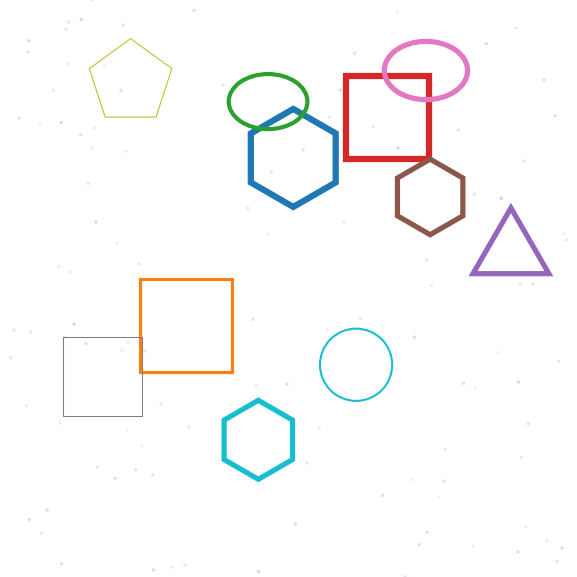[{"shape": "hexagon", "thickness": 3, "radius": 0.42, "center": [0.508, 0.726]}, {"shape": "square", "thickness": 1.5, "radius": 0.4, "center": [0.322, 0.435]}, {"shape": "oval", "thickness": 2, "radius": 0.34, "center": [0.464, 0.823]}, {"shape": "square", "thickness": 3, "radius": 0.36, "center": [0.671, 0.796]}, {"shape": "triangle", "thickness": 2.5, "radius": 0.38, "center": [0.885, 0.563]}, {"shape": "hexagon", "thickness": 2.5, "radius": 0.33, "center": [0.745, 0.658]}, {"shape": "oval", "thickness": 2.5, "radius": 0.36, "center": [0.738, 0.877]}, {"shape": "square", "thickness": 0.5, "radius": 0.34, "center": [0.177, 0.347]}, {"shape": "pentagon", "thickness": 0.5, "radius": 0.38, "center": [0.226, 0.857]}, {"shape": "circle", "thickness": 1, "radius": 0.31, "center": [0.617, 0.367]}, {"shape": "hexagon", "thickness": 2.5, "radius": 0.34, "center": [0.447, 0.238]}]